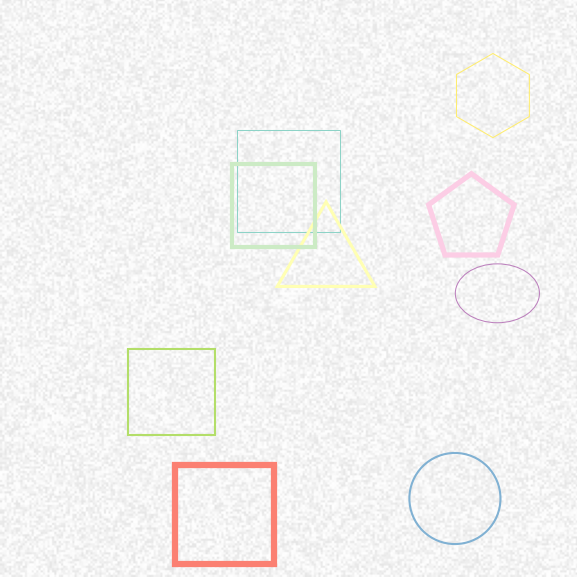[{"shape": "square", "thickness": 0.5, "radius": 0.44, "center": [0.5, 0.686]}, {"shape": "triangle", "thickness": 1.5, "radius": 0.49, "center": [0.565, 0.552]}, {"shape": "square", "thickness": 3, "radius": 0.43, "center": [0.388, 0.108]}, {"shape": "circle", "thickness": 1, "radius": 0.39, "center": [0.788, 0.136]}, {"shape": "square", "thickness": 1, "radius": 0.37, "center": [0.297, 0.32]}, {"shape": "pentagon", "thickness": 2.5, "radius": 0.39, "center": [0.816, 0.621]}, {"shape": "oval", "thickness": 0.5, "radius": 0.36, "center": [0.861, 0.491]}, {"shape": "square", "thickness": 2, "radius": 0.36, "center": [0.473, 0.643]}, {"shape": "hexagon", "thickness": 0.5, "radius": 0.36, "center": [0.854, 0.834]}]